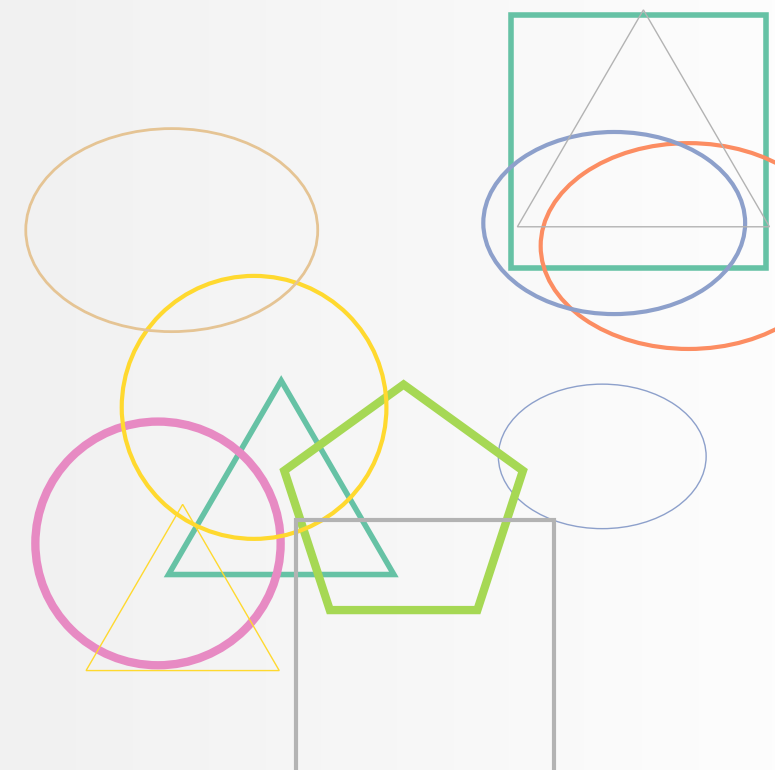[{"shape": "triangle", "thickness": 2, "radius": 0.84, "center": [0.363, 0.338]}, {"shape": "square", "thickness": 2, "radius": 0.82, "center": [0.824, 0.817]}, {"shape": "oval", "thickness": 1.5, "radius": 0.95, "center": [0.889, 0.68]}, {"shape": "oval", "thickness": 0.5, "radius": 0.67, "center": [0.777, 0.407]}, {"shape": "oval", "thickness": 1.5, "radius": 0.84, "center": [0.793, 0.71]}, {"shape": "circle", "thickness": 3, "radius": 0.79, "center": [0.204, 0.294]}, {"shape": "pentagon", "thickness": 3, "radius": 0.81, "center": [0.521, 0.339]}, {"shape": "triangle", "thickness": 0.5, "radius": 0.72, "center": [0.236, 0.201]}, {"shape": "circle", "thickness": 1.5, "radius": 0.85, "center": [0.328, 0.471]}, {"shape": "oval", "thickness": 1, "radius": 0.94, "center": [0.222, 0.701]}, {"shape": "square", "thickness": 1.5, "radius": 0.83, "center": [0.549, 0.158]}, {"shape": "triangle", "thickness": 0.5, "radius": 0.94, "center": [0.83, 0.799]}]